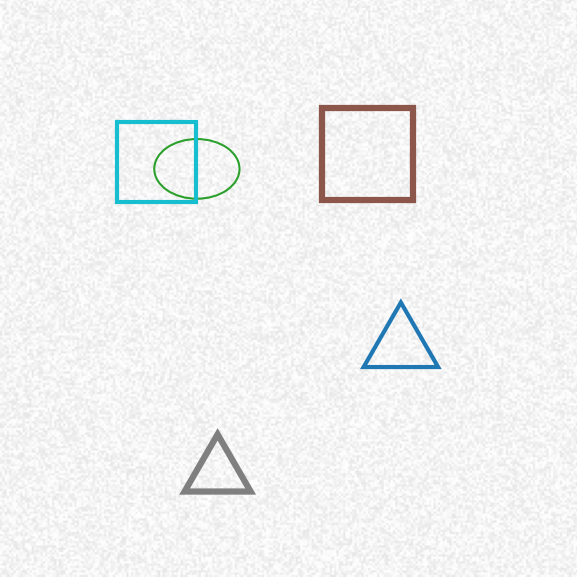[{"shape": "triangle", "thickness": 2, "radius": 0.37, "center": [0.694, 0.401]}, {"shape": "oval", "thickness": 1, "radius": 0.37, "center": [0.341, 0.707]}, {"shape": "square", "thickness": 3, "radius": 0.4, "center": [0.636, 0.732]}, {"shape": "triangle", "thickness": 3, "radius": 0.33, "center": [0.377, 0.181]}, {"shape": "square", "thickness": 2, "radius": 0.34, "center": [0.271, 0.719]}]